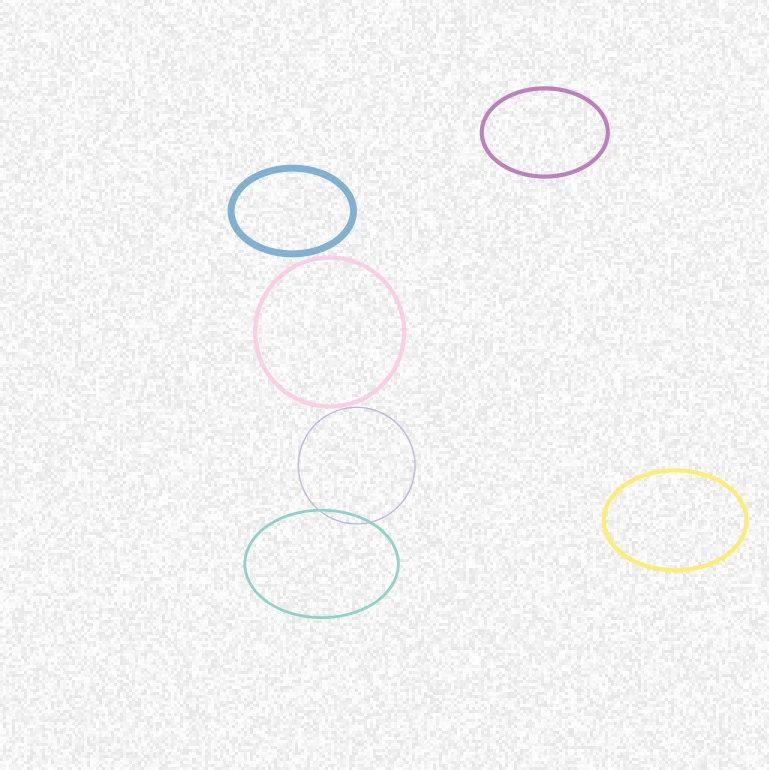[{"shape": "oval", "thickness": 1, "radius": 0.5, "center": [0.418, 0.268]}, {"shape": "circle", "thickness": 0.5, "radius": 0.38, "center": [0.463, 0.395]}, {"shape": "oval", "thickness": 2.5, "radius": 0.4, "center": [0.38, 0.726]}, {"shape": "circle", "thickness": 1.5, "radius": 0.48, "center": [0.428, 0.569]}, {"shape": "oval", "thickness": 1.5, "radius": 0.41, "center": [0.708, 0.828]}, {"shape": "oval", "thickness": 1.5, "radius": 0.46, "center": [0.877, 0.324]}]